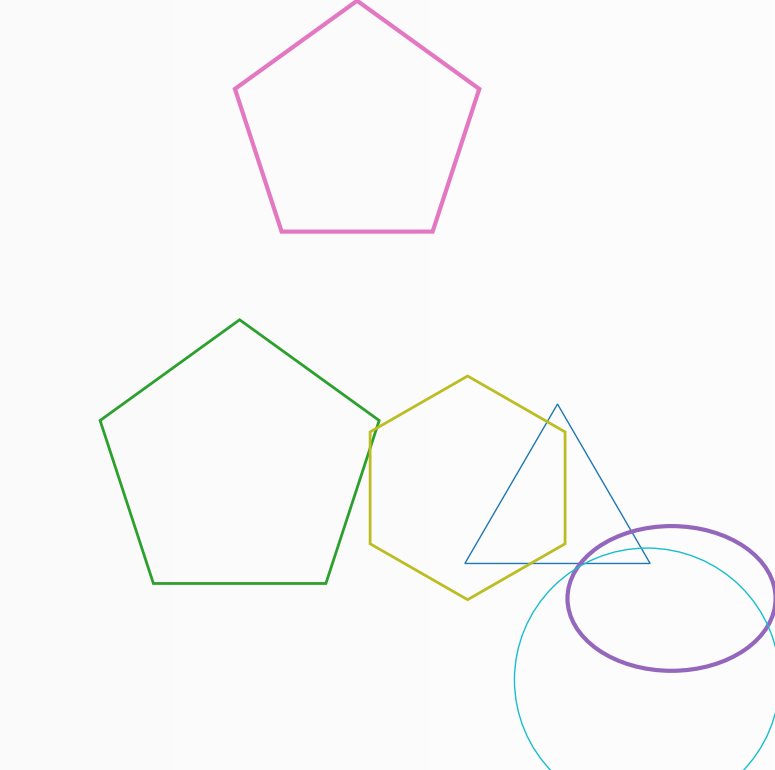[{"shape": "triangle", "thickness": 0.5, "radius": 0.69, "center": [0.719, 0.337]}, {"shape": "pentagon", "thickness": 1, "radius": 0.95, "center": [0.309, 0.395]}, {"shape": "oval", "thickness": 1.5, "radius": 0.67, "center": [0.866, 0.223]}, {"shape": "pentagon", "thickness": 1.5, "radius": 0.83, "center": [0.461, 0.833]}, {"shape": "hexagon", "thickness": 1, "radius": 0.73, "center": [0.603, 0.366]}, {"shape": "circle", "thickness": 0.5, "radius": 0.86, "center": [0.835, 0.117]}]